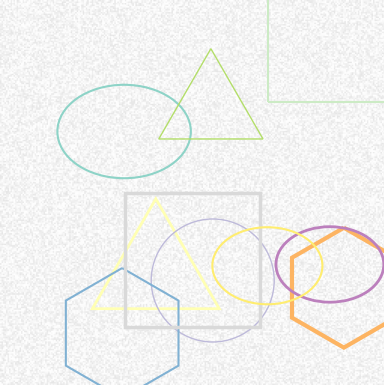[{"shape": "oval", "thickness": 1.5, "radius": 0.87, "center": [0.322, 0.658]}, {"shape": "triangle", "thickness": 2, "radius": 0.95, "center": [0.405, 0.293]}, {"shape": "circle", "thickness": 1, "radius": 0.8, "center": [0.553, 0.271]}, {"shape": "hexagon", "thickness": 1.5, "radius": 0.84, "center": [0.317, 0.135]}, {"shape": "hexagon", "thickness": 3, "radius": 0.78, "center": [0.893, 0.253]}, {"shape": "triangle", "thickness": 1, "radius": 0.78, "center": [0.548, 0.717]}, {"shape": "square", "thickness": 2.5, "radius": 0.87, "center": [0.501, 0.324]}, {"shape": "oval", "thickness": 2, "radius": 0.7, "center": [0.857, 0.313]}, {"shape": "square", "thickness": 1.5, "radius": 0.81, "center": [0.859, 0.896]}, {"shape": "oval", "thickness": 1.5, "radius": 0.71, "center": [0.695, 0.31]}]